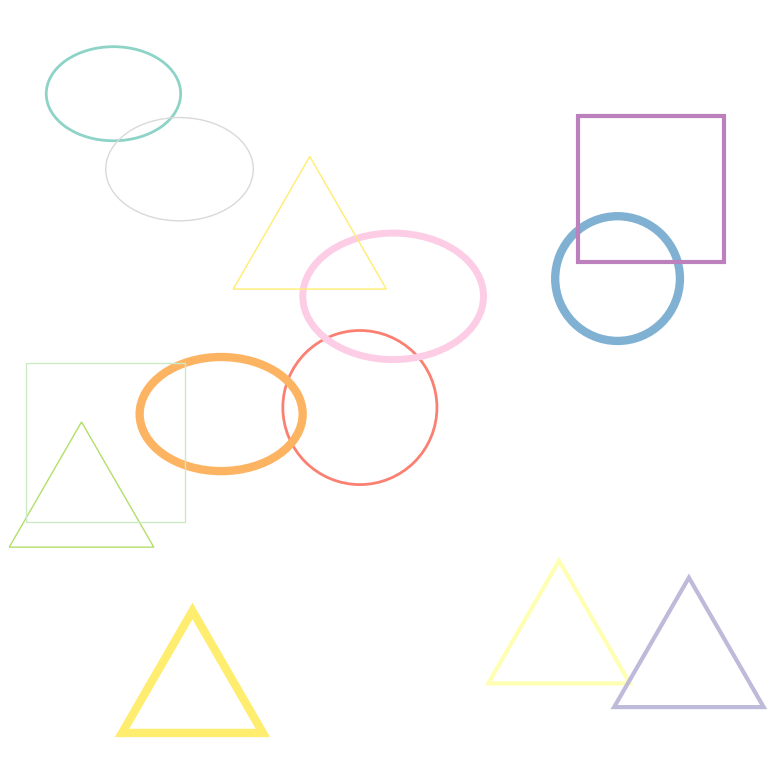[{"shape": "oval", "thickness": 1, "radius": 0.44, "center": [0.147, 0.878]}, {"shape": "triangle", "thickness": 1.5, "radius": 0.53, "center": [0.726, 0.166]}, {"shape": "triangle", "thickness": 1.5, "radius": 0.56, "center": [0.895, 0.138]}, {"shape": "circle", "thickness": 1, "radius": 0.5, "center": [0.467, 0.471]}, {"shape": "circle", "thickness": 3, "radius": 0.41, "center": [0.802, 0.638]}, {"shape": "oval", "thickness": 3, "radius": 0.53, "center": [0.287, 0.462]}, {"shape": "triangle", "thickness": 0.5, "radius": 0.54, "center": [0.106, 0.344]}, {"shape": "oval", "thickness": 2.5, "radius": 0.59, "center": [0.511, 0.615]}, {"shape": "oval", "thickness": 0.5, "radius": 0.48, "center": [0.233, 0.78]}, {"shape": "square", "thickness": 1.5, "radius": 0.47, "center": [0.846, 0.755]}, {"shape": "square", "thickness": 0.5, "radius": 0.52, "center": [0.137, 0.425]}, {"shape": "triangle", "thickness": 0.5, "radius": 0.57, "center": [0.402, 0.682]}, {"shape": "triangle", "thickness": 3, "radius": 0.53, "center": [0.25, 0.101]}]